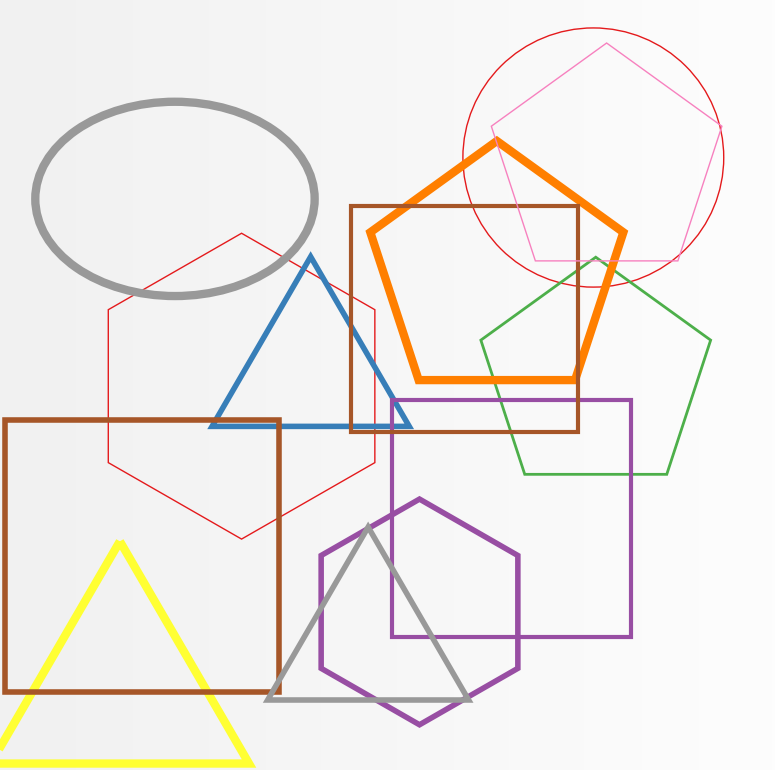[{"shape": "hexagon", "thickness": 0.5, "radius": 0.99, "center": [0.312, 0.498]}, {"shape": "circle", "thickness": 0.5, "radius": 0.84, "center": [0.766, 0.795]}, {"shape": "triangle", "thickness": 2, "radius": 0.73, "center": [0.401, 0.52]}, {"shape": "pentagon", "thickness": 1, "radius": 0.78, "center": [0.769, 0.51]}, {"shape": "square", "thickness": 1.5, "radius": 0.77, "center": [0.66, 0.327]}, {"shape": "hexagon", "thickness": 2, "radius": 0.73, "center": [0.541, 0.205]}, {"shape": "pentagon", "thickness": 3, "radius": 0.86, "center": [0.641, 0.645]}, {"shape": "triangle", "thickness": 3, "radius": 0.96, "center": [0.155, 0.105]}, {"shape": "square", "thickness": 2, "radius": 0.88, "center": [0.183, 0.277]}, {"shape": "square", "thickness": 1.5, "radius": 0.73, "center": [0.6, 0.586]}, {"shape": "pentagon", "thickness": 0.5, "radius": 0.78, "center": [0.783, 0.788]}, {"shape": "triangle", "thickness": 2, "radius": 0.75, "center": [0.475, 0.166]}, {"shape": "oval", "thickness": 3, "radius": 0.9, "center": [0.226, 0.742]}]